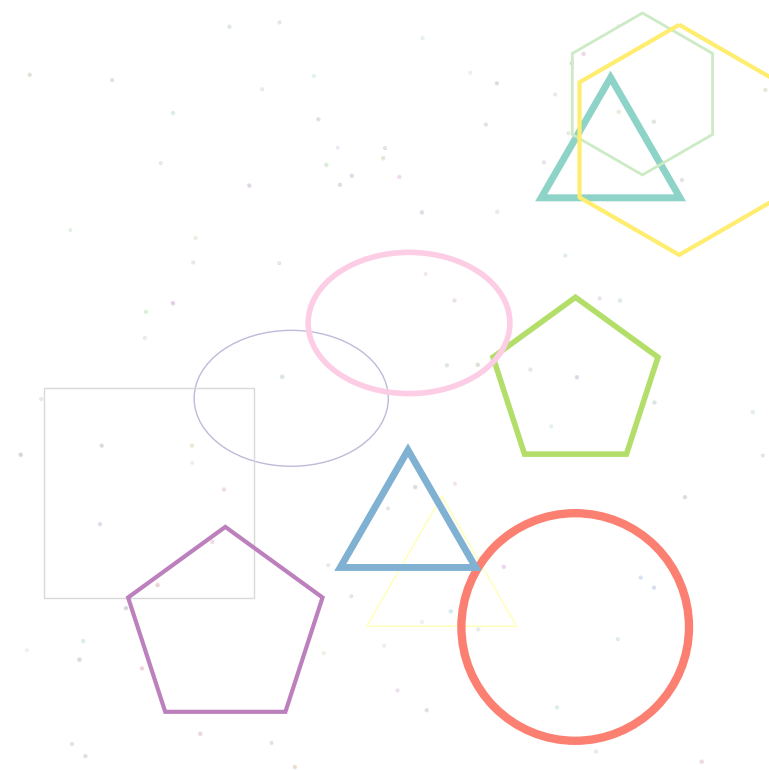[{"shape": "triangle", "thickness": 2.5, "radius": 0.52, "center": [0.793, 0.795]}, {"shape": "triangle", "thickness": 0.5, "radius": 0.56, "center": [0.574, 0.243]}, {"shape": "oval", "thickness": 0.5, "radius": 0.63, "center": [0.378, 0.483]}, {"shape": "circle", "thickness": 3, "radius": 0.74, "center": [0.747, 0.186]}, {"shape": "triangle", "thickness": 2.5, "radius": 0.51, "center": [0.53, 0.314]}, {"shape": "pentagon", "thickness": 2, "radius": 0.56, "center": [0.747, 0.501]}, {"shape": "oval", "thickness": 2, "radius": 0.65, "center": [0.531, 0.581]}, {"shape": "square", "thickness": 0.5, "radius": 0.68, "center": [0.193, 0.36]}, {"shape": "pentagon", "thickness": 1.5, "radius": 0.66, "center": [0.293, 0.183]}, {"shape": "hexagon", "thickness": 1, "radius": 0.53, "center": [0.834, 0.878]}, {"shape": "hexagon", "thickness": 1.5, "radius": 0.75, "center": [0.882, 0.818]}]